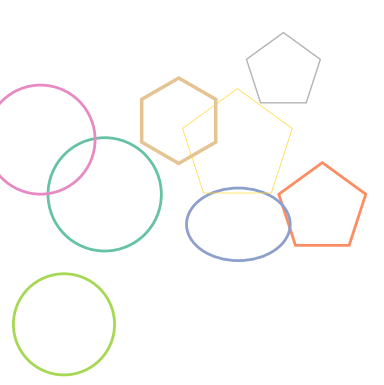[{"shape": "circle", "thickness": 2, "radius": 0.74, "center": [0.272, 0.495]}, {"shape": "pentagon", "thickness": 2, "radius": 0.59, "center": [0.837, 0.459]}, {"shape": "oval", "thickness": 2, "radius": 0.67, "center": [0.619, 0.417]}, {"shape": "circle", "thickness": 2, "radius": 0.71, "center": [0.105, 0.637]}, {"shape": "circle", "thickness": 2, "radius": 0.66, "center": [0.166, 0.158]}, {"shape": "pentagon", "thickness": 0.5, "radius": 0.75, "center": [0.617, 0.62]}, {"shape": "hexagon", "thickness": 2.5, "radius": 0.55, "center": [0.464, 0.686]}, {"shape": "pentagon", "thickness": 1, "radius": 0.5, "center": [0.736, 0.815]}]